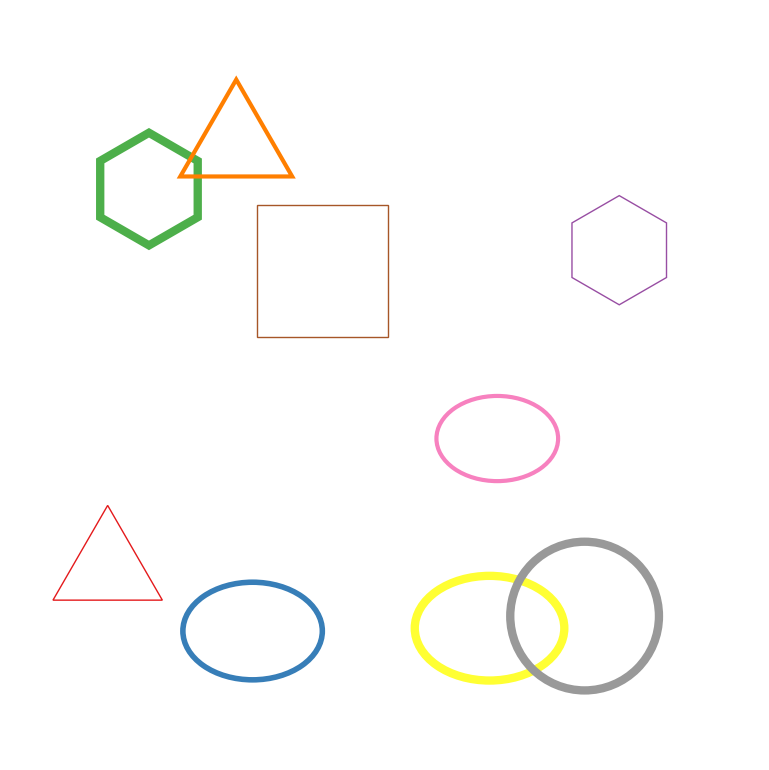[{"shape": "triangle", "thickness": 0.5, "radius": 0.41, "center": [0.14, 0.262]}, {"shape": "oval", "thickness": 2, "radius": 0.45, "center": [0.328, 0.18]}, {"shape": "hexagon", "thickness": 3, "radius": 0.37, "center": [0.193, 0.754]}, {"shape": "hexagon", "thickness": 0.5, "radius": 0.35, "center": [0.804, 0.675]}, {"shape": "triangle", "thickness": 1.5, "radius": 0.42, "center": [0.307, 0.813]}, {"shape": "oval", "thickness": 3, "radius": 0.49, "center": [0.636, 0.184]}, {"shape": "square", "thickness": 0.5, "radius": 0.43, "center": [0.419, 0.648]}, {"shape": "oval", "thickness": 1.5, "radius": 0.4, "center": [0.646, 0.43]}, {"shape": "circle", "thickness": 3, "radius": 0.48, "center": [0.759, 0.2]}]